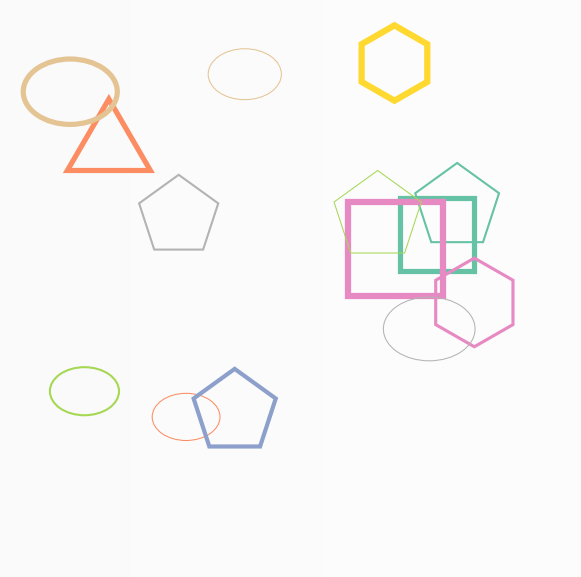[{"shape": "square", "thickness": 2.5, "radius": 0.32, "center": [0.752, 0.594]}, {"shape": "pentagon", "thickness": 1, "radius": 0.38, "center": [0.786, 0.641]}, {"shape": "triangle", "thickness": 2.5, "radius": 0.41, "center": [0.187, 0.745]}, {"shape": "oval", "thickness": 0.5, "radius": 0.29, "center": [0.32, 0.277]}, {"shape": "pentagon", "thickness": 2, "radius": 0.37, "center": [0.404, 0.286]}, {"shape": "hexagon", "thickness": 1.5, "radius": 0.38, "center": [0.816, 0.475]}, {"shape": "square", "thickness": 3, "radius": 0.41, "center": [0.681, 0.568]}, {"shape": "pentagon", "thickness": 0.5, "radius": 0.39, "center": [0.65, 0.625]}, {"shape": "oval", "thickness": 1, "radius": 0.3, "center": [0.145, 0.322]}, {"shape": "hexagon", "thickness": 3, "radius": 0.33, "center": [0.679, 0.89]}, {"shape": "oval", "thickness": 2.5, "radius": 0.4, "center": [0.121, 0.84]}, {"shape": "oval", "thickness": 0.5, "radius": 0.31, "center": [0.421, 0.871]}, {"shape": "pentagon", "thickness": 1, "radius": 0.36, "center": [0.307, 0.625]}, {"shape": "oval", "thickness": 0.5, "radius": 0.39, "center": [0.738, 0.43]}]